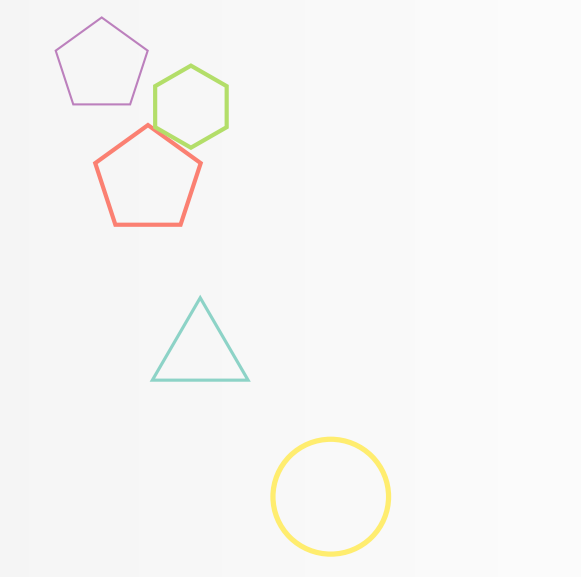[{"shape": "triangle", "thickness": 1.5, "radius": 0.48, "center": [0.344, 0.388]}, {"shape": "pentagon", "thickness": 2, "radius": 0.48, "center": [0.255, 0.687]}, {"shape": "hexagon", "thickness": 2, "radius": 0.36, "center": [0.328, 0.814]}, {"shape": "pentagon", "thickness": 1, "radius": 0.42, "center": [0.175, 0.886]}, {"shape": "circle", "thickness": 2.5, "radius": 0.5, "center": [0.569, 0.139]}]